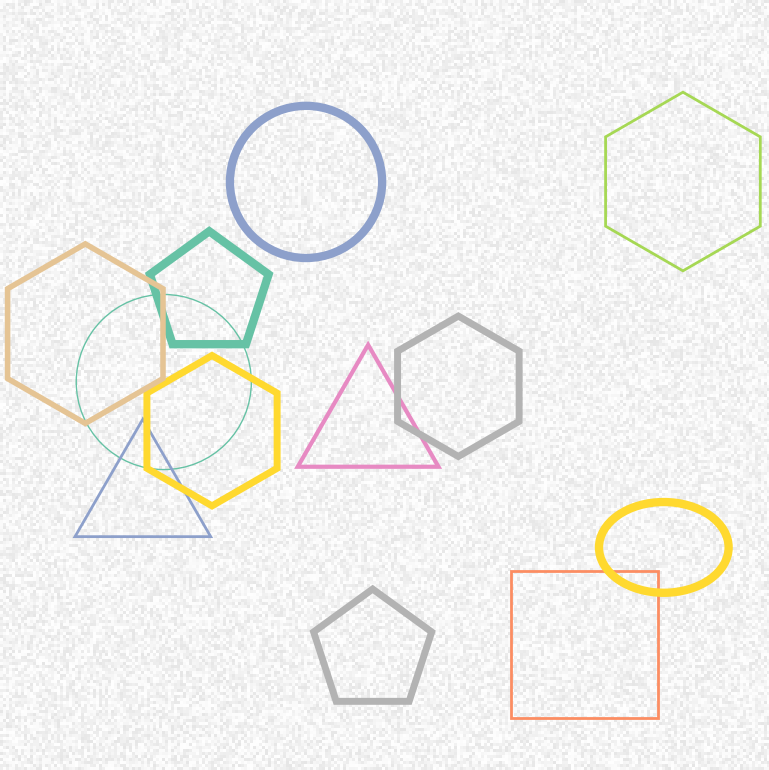[{"shape": "pentagon", "thickness": 3, "radius": 0.41, "center": [0.272, 0.619]}, {"shape": "circle", "thickness": 0.5, "radius": 0.57, "center": [0.213, 0.504]}, {"shape": "square", "thickness": 1, "radius": 0.48, "center": [0.759, 0.163]}, {"shape": "circle", "thickness": 3, "radius": 0.49, "center": [0.397, 0.764]}, {"shape": "triangle", "thickness": 1, "radius": 0.51, "center": [0.186, 0.354]}, {"shape": "triangle", "thickness": 1.5, "radius": 0.53, "center": [0.478, 0.447]}, {"shape": "hexagon", "thickness": 1, "radius": 0.58, "center": [0.887, 0.764]}, {"shape": "oval", "thickness": 3, "radius": 0.42, "center": [0.862, 0.289]}, {"shape": "hexagon", "thickness": 2.5, "radius": 0.49, "center": [0.275, 0.441]}, {"shape": "hexagon", "thickness": 2, "radius": 0.58, "center": [0.111, 0.567]}, {"shape": "pentagon", "thickness": 2.5, "radius": 0.4, "center": [0.484, 0.154]}, {"shape": "hexagon", "thickness": 2.5, "radius": 0.46, "center": [0.595, 0.498]}]